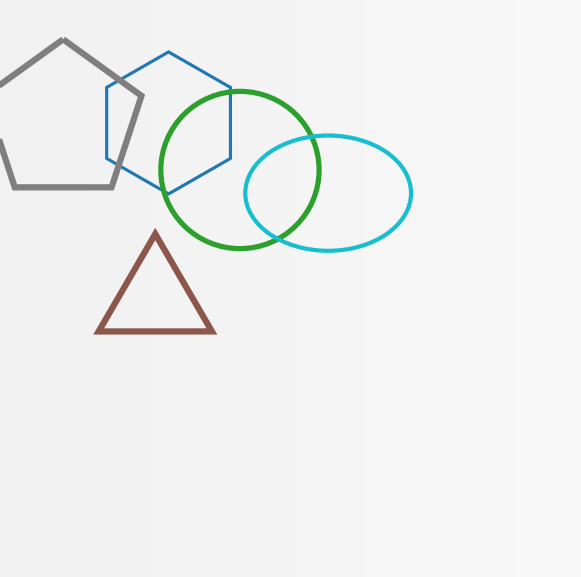[{"shape": "hexagon", "thickness": 1.5, "radius": 0.61, "center": [0.29, 0.786]}, {"shape": "circle", "thickness": 2.5, "radius": 0.68, "center": [0.413, 0.705]}, {"shape": "triangle", "thickness": 3, "radius": 0.56, "center": [0.267, 0.481]}, {"shape": "pentagon", "thickness": 3, "radius": 0.71, "center": [0.109, 0.789]}, {"shape": "oval", "thickness": 2, "radius": 0.71, "center": [0.565, 0.665]}]